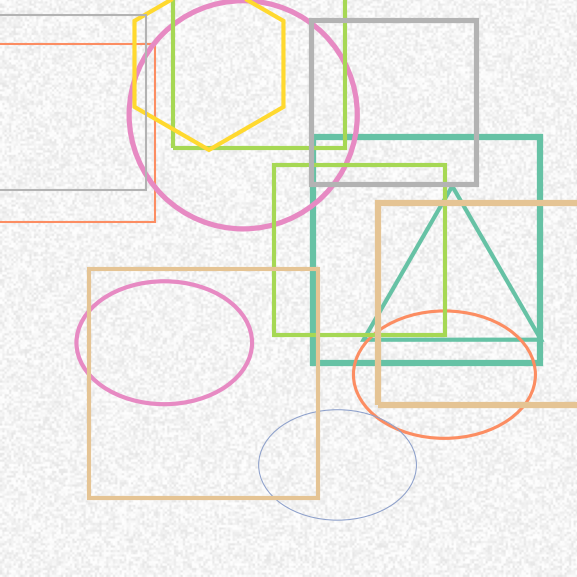[{"shape": "triangle", "thickness": 2, "radius": 0.89, "center": [0.783, 0.5]}, {"shape": "square", "thickness": 3, "radius": 0.98, "center": [0.739, 0.566]}, {"shape": "oval", "thickness": 1.5, "radius": 0.79, "center": [0.77, 0.35]}, {"shape": "square", "thickness": 1, "radius": 0.77, "center": [0.115, 0.769]}, {"shape": "oval", "thickness": 0.5, "radius": 0.68, "center": [0.584, 0.194]}, {"shape": "circle", "thickness": 2.5, "radius": 0.99, "center": [0.421, 0.8]}, {"shape": "oval", "thickness": 2, "radius": 0.76, "center": [0.284, 0.406]}, {"shape": "square", "thickness": 2, "radius": 0.74, "center": [0.449, 0.891]}, {"shape": "square", "thickness": 2, "radius": 0.74, "center": [0.623, 0.566]}, {"shape": "hexagon", "thickness": 2, "radius": 0.74, "center": [0.362, 0.888]}, {"shape": "square", "thickness": 2, "radius": 0.99, "center": [0.352, 0.335]}, {"shape": "square", "thickness": 3, "radius": 0.87, "center": [0.829, 0.473]}, {"shape": "square", "thickness": 2.5, "radius": 0.71, "center": [0.682, 0.822]}, {"shape": "square", "thickness": 1, "radius": 0.76, "center": [0.1, 0.822]}]